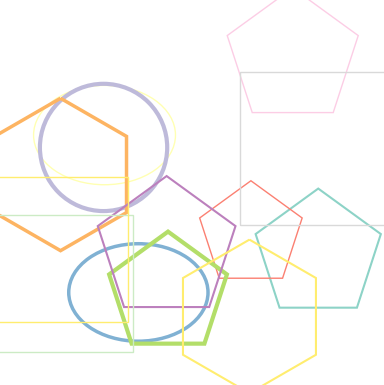[{"shape": "pentagon", "thickness": 1.5, "radius": 0.86, "center": [0.827, 0.339]}, {"shape": "oval", "thickness": 1, "radius": 0.92, "center": [0.272, 0.649]}, {"shape": "circle", "thickness": 3, "radius": 0.83, "center": [0.269, 0.617]}, {"shape": "pentagon", "thickness": 1, "radius": 0.7, "center": [0.652, 0.391]}, {"shape": "oval", "thickness": 2.5, "radius": 0.9, "center": [0.359, 0.24]}, {"shape": "hexagon", "thickness": 2.5, "radius": 0.99, "center": [0.157, 0.547]}, {"shape": "pentagon", "thickness": 3, "radius": 0.8, "center": [0.436, 0.238]}, {"shape": "pentagon", "thickness": 1, "radius": 0.89, "center": [0.76, 0.852]}, {"shape": "square", "thickness": 1, "radius": 1.0, "center": [0.822, 0.615]}, {"shape": "pentagon", "thickness": 1.5, "radius": 0.94, "center": [0.433, 0.355]}, {"shape": "square", "thickness": 1, "radius": 0.89, "center": [0.169, 0.263]}, {"shape": "hexagon", "thickness": 1.5, "radius": 1.0, "center": [0.648, 0.178]}, {"shape": "square", "thickness": 1, "radius": 0.94, "center": [0.145, 0.352]}]